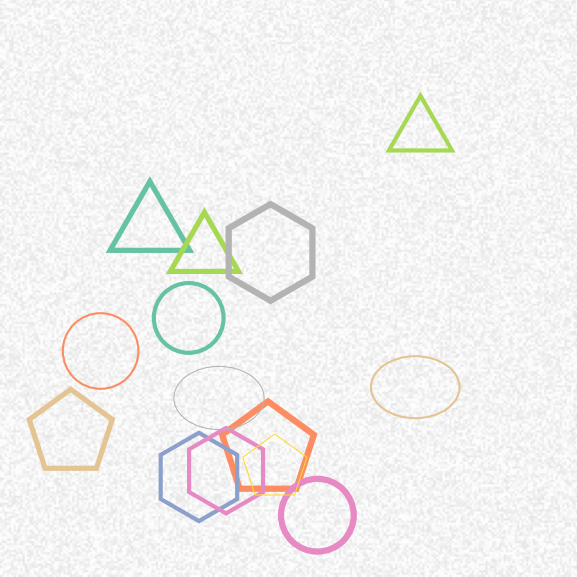[{"shape": "circle", "thickness": 2, "radius": 0.3, "center": [0.327, 0.449]}, {"shape": "triangle", "thickness": 2.5, "radius": 0.4, "center": [0.26, 0.605]}, {"shape": "pentagon", "thickness": 3, "radius": 0.42, "center": [0.464, 0.22]}, {"shape": "circle", "thickness": 1, "radius": 0.33, "center": [0.174, 0.391]}, {"shape": "hexagon", "thickness": 2, "radius": 0.38, "center": [0.344, 0.173]}, {"shape": "circle", "thickness": 3, "radius": 0.32, "center": [0.55, 0.107]}, {"shape": "hexagon", "thickness": 2, "radius": 0.37, "center": [0.391, 0.184]}, {"shape": "triangle", "thickness": 2.5, "radius": 0.34, "center": [0.354, 0.563]}, {"shape": "triangle", "thickness": 2, "radius": 0.32, "center": [0.728, 0.77]}, {"shape": "pentagon", "thickness": 0.5, "radius": 0.29, "center": [0.476, 0.189]}, {"shape": "pentagon", "thickness": 2.5, "radius": 0.38, "center": [0.123, 0.249]}, {"shape": "oval", "thickness": 1, "radius": 0.38, "center": [0.719, 0.329]}, {"shape": "hexagon", "thickness": 3, "radius": 0.42, "center": [0.468, 0.562]}, {"shape": "oval", "thickness": 0.5, "radius": 0.39, "center": [0.379, 0.31]}]